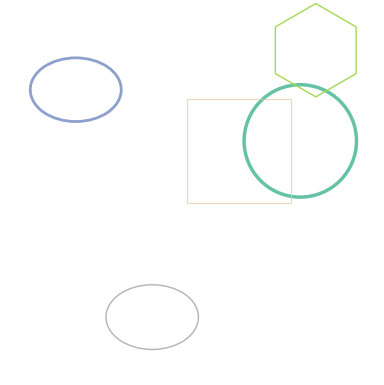[{"shape": "circle", "thickness": 2.5, "radius": 0.73, "center": [0.78, 0.634]}, {"shape": "oval", "thickness": 2, "radius": 0.59, "center": [0.197, 0.767]}, {"shape": "hexagon", "thickness": 1, "radius": 0.61, "center": [0.82, 0.87]}, {"shape": "square", "thickness": 0.5, "radius": 0.67, "center": [0.621, 0.608]}, {"shape": "oval", "thickness": 1, "radius": 0.6, "center": [0.395, 0.176]}]